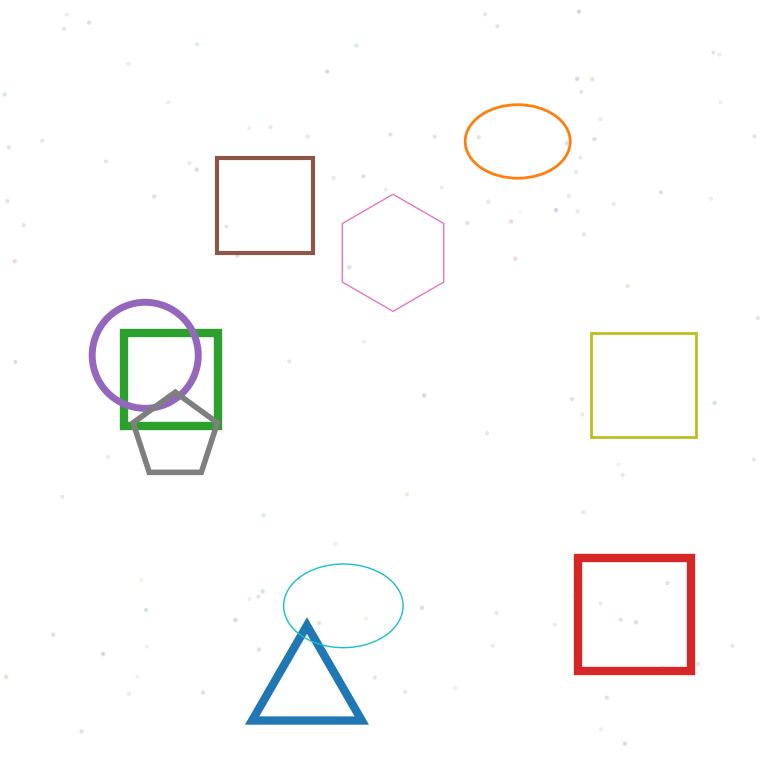[{"shape": "triangle", "thickness": 3, "radius": 0.41, "center": [0.399, 0.105]}, {"shape": "oval", "thickness": 1, "radius": 0.34, "center": [0.672, 0.816]}, {"shape": "square", "thickness": 3, "radius": 0.3, "center": [0.222, 0.507]}, {"shape": "square", "thickness": 3, "radius": 0.37, "center": [0.824, 0.201]}, {"shape": "circle", "thickness": 2.5, "radius": 0.34, "center": [0.189, 0.539]}, {"shape": "square", "thickness": 1.5, "radius": 0.31, "center": [0.344, 0.733]}, {"shape": "hexagon", "thickness": 0.5, "radius": 0.38, "center": [0.51, 0.672]}, {"shape": "pentagon", "thickness": 2, "radius": 0.29, "center": [0.228, 0.433]}, {"shape": "square", "thickness": 1, "radius": 0.34, "center": [0.836, 0.5]}, {"shape": "oval", "thickness": 0.5, "radius": 0.39, "center": [0.446, 0.213]}]